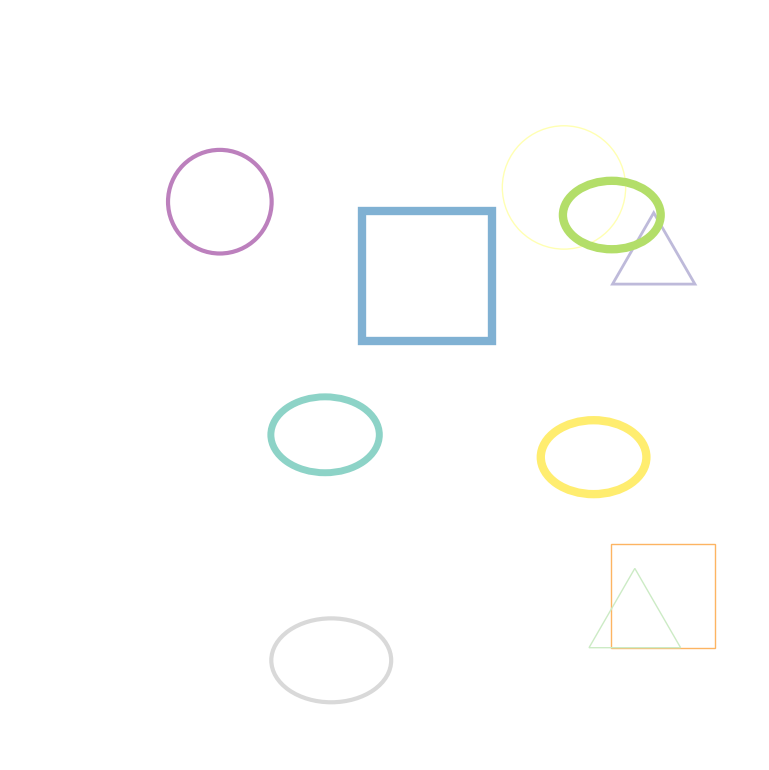[{"shape": "oval", "thickness": 2.5, "radius": 0.35, "center": [0.422, 0.435]}, {"shape": "circle", "thickness": 0.5, "radius": 0.4, "center": [0.732, 0.757]}, {"shape": "triangle", "thickness": 1, "radius": 0.31, "center": [0.849, 0.662]}, {"shape": "square", "thickness": 3, "radius": 0.42, "center": [0.555, 0.642]}, {"shape": "square", "thickness": 0.5, "radius": 0.34, "center": [0.861, 0.226]}, {"shape": "oval", "thickness": 3, "radius": 0.32, "center": [0.795, 0.721]}, {"shape": "oval", "thickness": 1.5, "radius": 0.39, "center": [0.43, 0.142]}, {"shape": "circle", "thickness": 1.5, "radius": 0.34, "center": [0.285, 0.738]}, {"shape": "triangle", "thickness": 0.5, "radius": 0.34, "center": [0.824, 0.193]}, {"shape": "oval", "thickness": 3, "radius": 0.34, "center": [0.771, 0.406]}]